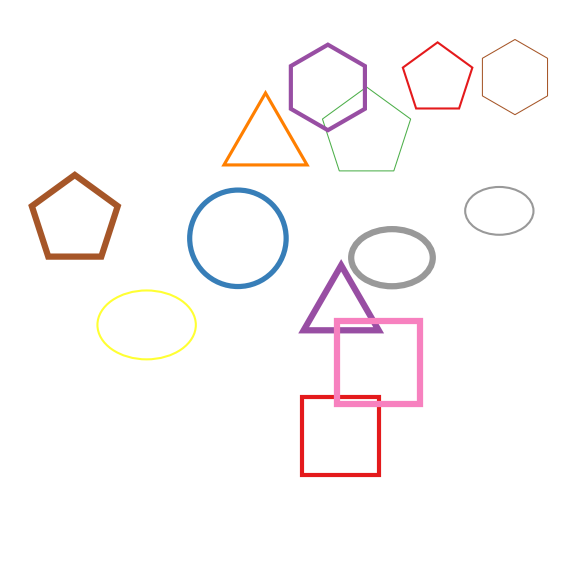[{"shape": "square", "thickness": 2, "radius": 0.34, "center": [0.589, 0.244]}, {"shape": "pentagon", "thickness": 1, "radius": 0.32, "center": [0.758, 0.862]}, {"shape": "circle", "thickness": 2.5, "radius": 0.42, "center": [0.412, 0.586]}, {"shape": "pentagon", "thickness": 0.5, "radius": 0.4, "center": [0.635, 0.768]}, {"shape": "hexagon", "thickness": 2, "radius": 0.37, "center": [0.568, 0.848]}, {"shape": "triangle", "thickness": 3, "radius": 0.37, "center": [0.591, 0.465]}, {"shape": "triangle", "thickness": 1.5, "radius": 0.42, "center": [0.46, 0.755]}, {"shape": "oval", "thickness": 1, "radius": 0.43, "center": [0.254, 0.437]}, {"shape": "hexagon", "thickness": 0.5, "radius": 0.33, "center": [0.892, 0.866]}, {"shape": "pentagon", "thickness": 3, "radius": 0.39, "center": [0.129, 0.618]}, {"shape": "square", "thickness": 3, "radius": 0.36, "center": [0.655, 0.371]}, {"shape": "oval", "thickness": 1, "radius": 0.3, "center": [0.865, 0.634]}, {"shape": "oval", "thickness": 3, "radius": 0.35, "center": [0.679, 0.553]}]